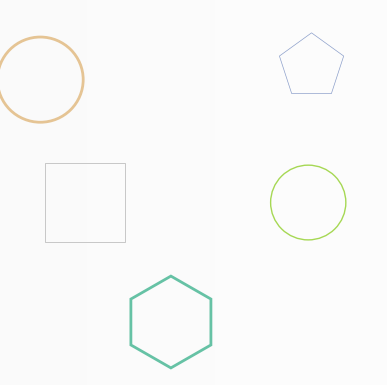[{"shape": "hexagon", "thickness": 2, "radius": 0.6, "center": [0.441, 0.164]}, {"shape": "pentagon", "thickness": 0.5, "radius": 0.44, "center": [0.804, 0.828]}, {"shape": "circle", "thickness": 1, "radius": 0.49, "center": [0.795, 0.474]}, {"shape": "circle", "thickness": 2, "radius": 0.55, "center": [0.104, 0.793]}, {"shape": "square", "thickness": 0.5, "radius": 0.51, "center": [0.22, 0.474]}]